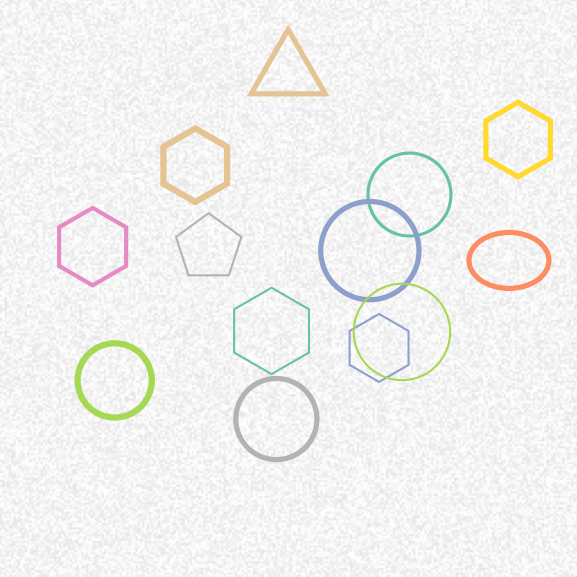[{"shape": "hexagon", "thickness": 1, "radius": 0.37, "center": [0.47, 0.426]}, {"shape": "circle", "thickness": 1.5, "radius": 0.36, "center": [0.709, 0.662]}, {"shape": "oval", "thickness": 2.5, "radius": 0.35, "center": [0.881, 0.548]}, {"shape": "circle", "thickness": 2.5, "radius": 0.43, "center": [0.64, 0.565]}, {"shape": "hexagon", "thickness": 1, "radius": 0.29, "center": [0.656, 0.397]}, {"shape": "hexagon", "thickness": 2, "radius": 0.33, "center": [0.16, 0.572]}, {"shape": "circle", "thickness": 1, "radius": 0.42, "center": [0.696, 0.424]}, {"shape": "circle", "thickness": 3, "radius": 0.32, "center": [0.199, 0.34]}, {"shape": "hexagon", "thickness": 2.5, "radius": 0.32, "center": [0.897, 0.758]}, {"shape": "triangle", "thickness": 2.5, "radius": 0.37, "center": [0.499, 0.874]}, {"shape": "hexagon", "thickness": 3, "radius": 0.32, "center": [0.338, 0.713]}, {"shape": "circle", "thickness": 2.5, "radius": 0.35, "center": [0.479, 0.274]}, {"shape": "pentagon", "thickness": 1, "radius": 0.3, "center": [0.361, 0.571]}]